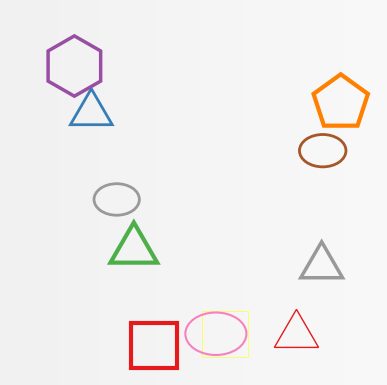[{"shape": "triangle", "thickness": 1, "radius": 0.33, "center": [0.765, 0.131]}, {"shape": "square", "thickness": 3, "radius": 0.29, "center": [0.397, 0.103]}, {"shape": "triangle", "thickness": 2, "radius": 0.31, "center": [0.236, 0.707]}, {"shape": "triangle", "thickness": 3, "radius": 0.35, "center": [0.345, 0.353]}, {"shape": "hexagon", "thickness": 2.5, "radius": 0.39, "center": [0.192, 0.828]}, {"shape": "pentagon", "thickness": 3, "radius": 0.37, "center": [0.879, 0.733]}, {"shape": "square", "thickness": 0.5, "radius": 0.3, "center": [0.58, 0.132]}, {"shape": "oval", "thickness": 2, "radius": 0.3, "center": [0.833, 0.609]}, {"shape": "oval", "thickness": 1.5, "radius": 0.39, "center": [0.557, 0.133]}, {"shape": "triangle", "thickness": 2.5, "radius": 0.31, "center": [0.83, 0.31]}, {"shape": "oval", "thickness": 2, "radius": 0.29, "center": [0.301, 0.482]}]